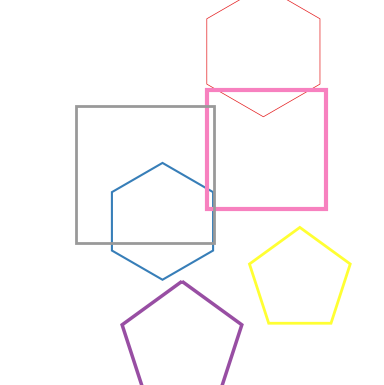[{"shape": "hexagon", "thickness": 0.5, "radius": 0.85, "center": [0.684, 0.866]}, {"shape": "hexagon", "thickness": 1.5, "radius": 0.76, "center": [0.422, 0.425]}, {"shape": "pentagon", "thickness": 2.5, "radius": 0.82, "center": [0.473, 0.106]}, {"shape": "pentagon", "thickness": 2, "radius": 0.69, "center": [0.779, 0.272]}, {"shape": "square", "thickness": 3, "radius": 0.77, "center": [0.693, 0.612]}, {"shape": "square", "thickness": 2, "radius": 0.89, "center": [0.376, 0.547]}]